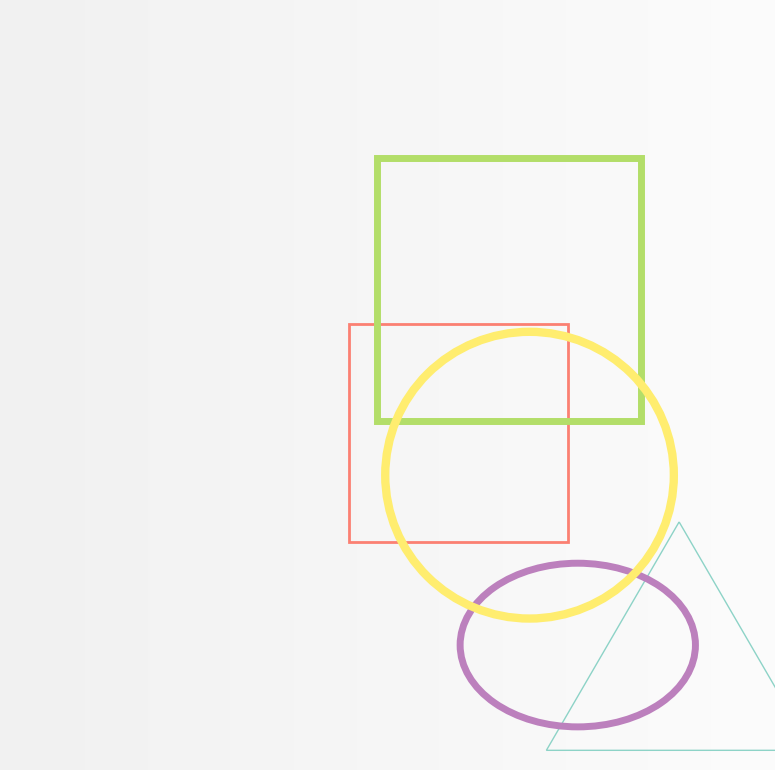[{"shape": "triangle", "thickness": 0.5, "radius": 0.99, "center": [0.876, 0.124]}, {"shape": "square", "thickness": 1, "radius": 0.71, "center": [0.592, 0.438]}, {"shape": "square", "thickness": 2.5, "radius": 0.85, "center": [0.657, 0.624]}, {"shape": "oval", "thickness": 2.5, "radius": 0.76, "center": [0.746, 0.162]}, {"shape": "circle", "thickness": 3, "radius": 0.93, "center": [0.683, 0.383]}]